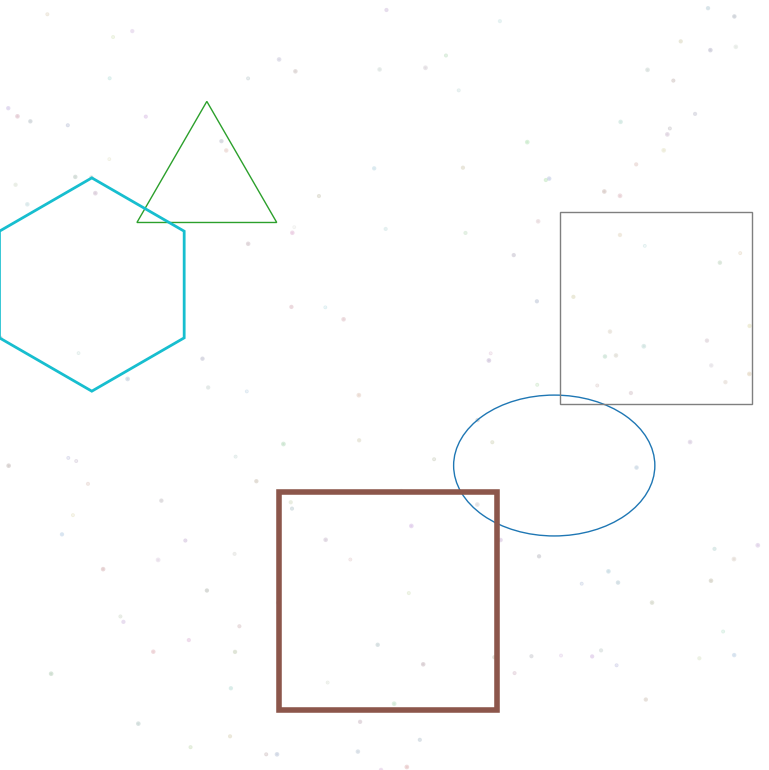[{"shape": "oval", "thickness": 0.5, "radius": 0.65, "center": [0.72, 0.395]}, {"shape": "triangle", "thickness": 0.5, "radius": 0.52, "center": [0.269, 0.763]}, {"shape": "square", "thickness": 2, "radius": 0.71, "center": [0.503, 0.22]}, {"shape": "square", "thickness": 0.5, "radius": 0.62, "center": [0.852, 0.6]}, {"shape": "hexagon", "thickness": 1, "radius": 0.69, "center": [0.119, 0.63]}]